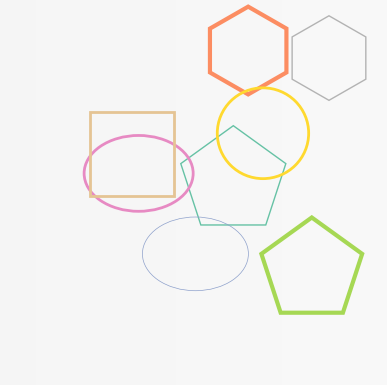[{"shape": "pentagon", "thickness": 1, "radius": 0.71, "center": [0.602, 0.531]}, {"shape": "hexagon", "thickness": 3, "radius": 0.57, "center": [0.64, 0.869]}, {"shape": "oval", "thickness": 0.5, "radius": 0.68, "center": [0.504, 0.341]}, {"shape": "oval", "thickness": 2, "radius": 0.7, "center": [0.358, 0.55]}, {"shape": "pentagon", "thickness": 3, "radius": 0.68, "center": [0.805, 0.298]}, {"shape": "circle", "thickness": 2, "radius": 0.59, "center": [0.679, 0.654]}, {"shape": "square", "thickness": 2, "radius": 0.54, "center": [0.341, 0.6]}, {"shape": "hexagon", "thickness": 1, "radius": 0.55, "center": [0.849, 0.849]}]